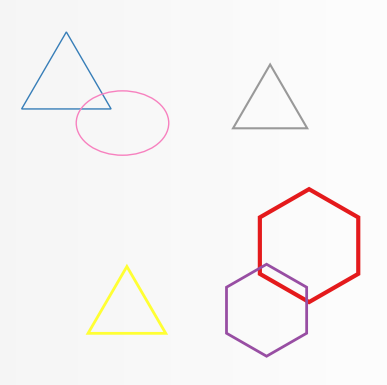[{"shape": "hexagon", "thickness": 3, "radius": 0.73, "center": [0.798, 0.362]}, {"shape": "triangle", "thickness": 1, "radius": 0.67, "center": [0.171, 0.784]}, {"shape": "hexagon", "thickness": 2, "radius": 0.6, "center": [0.688, 0.194]}, {"shape": "triangle", "thickness": 2, "radius": 0.58, "center": [0.327, 0.192]}, {"shape": "oval", "thickness": 1, "radius": 0.6, "center": [0.316, 0.68]}, {"shape": "triangle", "thickness": 1.5, "radius": 0.55, "center": [0.697, 0.722]}]